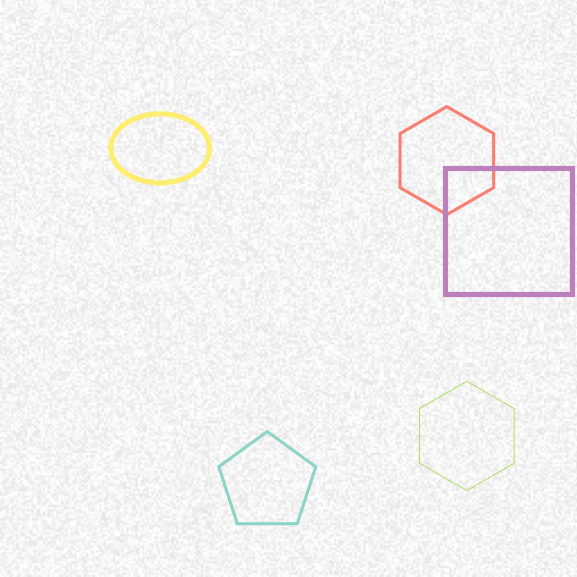[{"shape": "pentagon", "thickness": 1.5, "radius": 0.44, "center": [0.463, 0.164]}, {"shape": "hexagon", "thickness": 1.5, "radius": 0.47, "center": [0.774, 0.721]}, {"shape": "hexagon", "thickness": 0.5, "radius": 0.47, "center": [0.808, 0.244]}, {"shape": "square", "thickness": 2.5, "radius": 0.55, "center": [0.88, 0.599]}, {"shape": "oval", "thickness": 2.5, "radius": 0.43, "center": [0.277, 0.742]}]